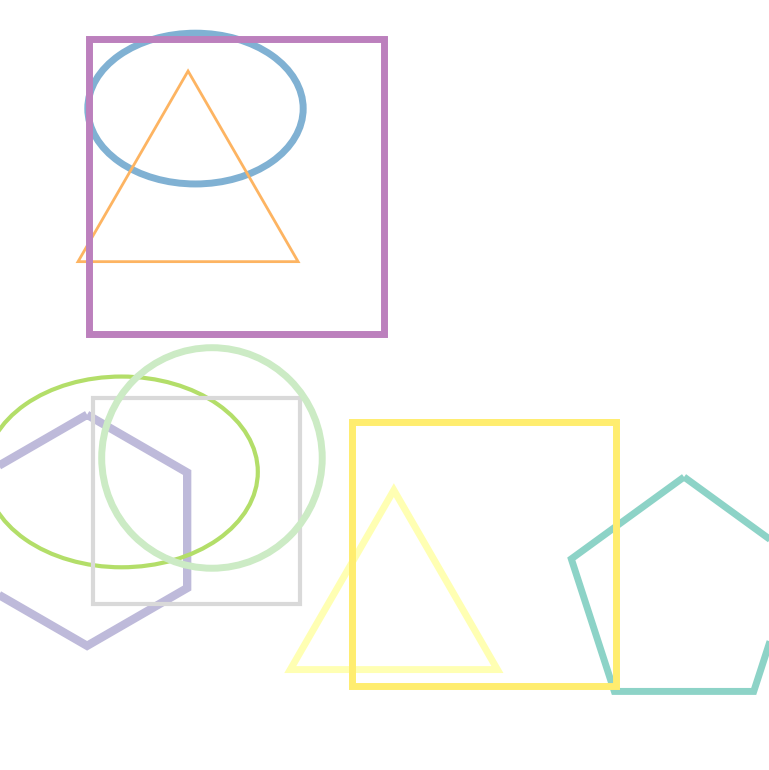[{"shape": "pentagon", "thickness": 2.5, "radius": 0.77, "center": [0.888, 0.227]}, {"shape": "triangle", "thickness": 2.5, "radius": 0.78, "center": [0.511, 0.208]}, {"shape": "hexagon", "thickness": 3, "radius": 0.75, "center": [0.113, 0.311]}, {"shape": "oval", "thickness": 2.5, "radius": 0.7, "center": [0.254, 0.859]}, {"shape": "triangle", "thickness": 1, "radius": 0.83, "center": [0.244, 0.743]}, {"shape": "oval", "thickness": 1.5, "radius": 0.88, "center": [0.158, 0.387]}, {"shape": "square", "thickness": 1.5, "radius": 0.67, "center": [0.255, 0.349]}, {"shape": "square", "thickness": 2.5, "radius": 0.96, "center": [0.307, 0.758]}, {"shape": "circle", "thickness": 2.5, "radius": 0.72, "center": [0.275, 0.405]}, {"shape": "square", "thickness": 2.5, "radius": 0.86, "center": [0.628, 0.28]}]